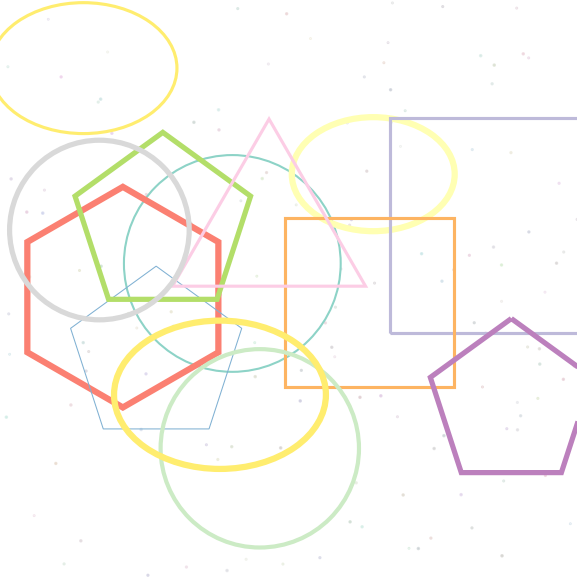[{"shape": "circle", "thickness": 1, "radius": 0.94, "center": [0.402, 0.543]}, {"shape": "oval", "thickness": 3, "radius": 0.71, "center": [0.646, 0.698]}, {"shape": "square", "thickness": 1.5, "radius": 0.93, "center": [0.862, 0.609]}, {"shape": "hexagon", "thickness": 3, "radius": 0.95, "center": [0.213, 0.485]}, {"shape": "pentagon", "thickness": 0.5, "radius": 0.78, "center": [0.27, 0.382]}, {"shape": "square", "thickness": 1.5, "radius": 0.73, "center": [0.64, 0.475]}, {"shape": "pentagon", "thickness": 2.5, "radius": 0.8, "center": [0.282, 0.61]}, {"shape": "triangle", "thickness": 1.5, "radius": 0.96, "center": [0.466, 0.6]}, {"shape": "circle", "thickness": 2.5, "radius": 0.78, "center": [0.172, 0.601]}, {"shape": "pentagon", "thickness": 2.5, "radius": 0.74, "center": [0.885, 0.3]}, {"shape": "circle", "thickness": 2, "radius": 0.86, "center": [0.45, 0.223]}, {"shape": "oval", "thickness": 3, "radius": 0.92, "center": [0.381, 0.316]}, {"shape": "oval", "thickness": 1.5, "radius": 0.81, "center": [0.144, 0.881]}]